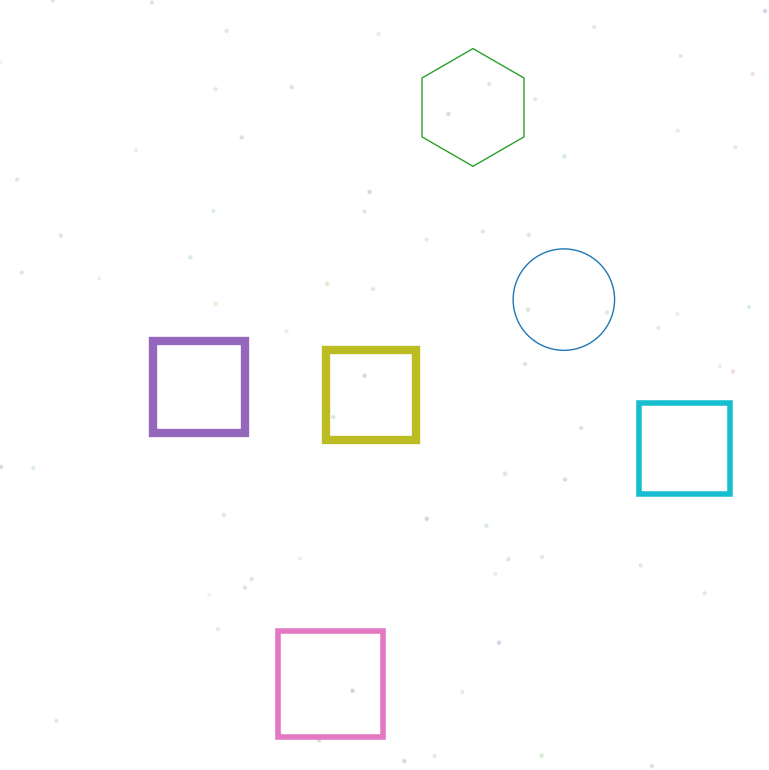[{"shape": "circle", "thickness": 0.5, "radius": 0.33, "center": [0.732, 0.611]}, {"shape": "hexagon", "thickness": 0.5, "radius": 0.38, "center": [0.614, 0.86]}, {"shape": "square", "thickness": 3, "radius": 0.3, "center": [0.259, 0.497]}, {"shape": "square", "thickness": 2, "radius": 0.34, "center": [0.429, 0.111]}, {"shape": "square", "thickness": 3, "radius": 0.29, "center": [0.482, 0.487]}, {"shape": "square", "thickness": 2, "radius": 0.3, "center": [0.889, 0.417]}]